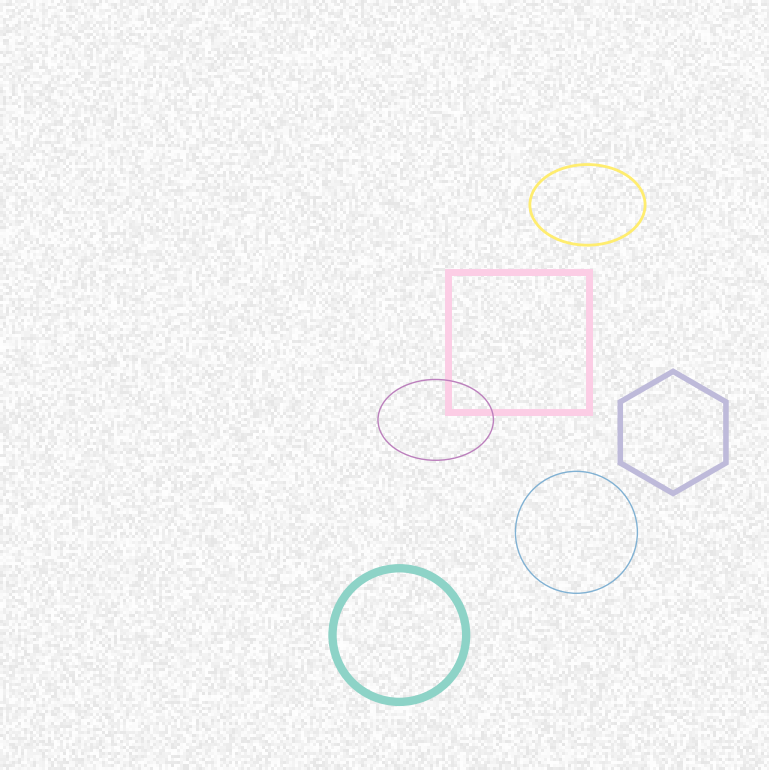[{"shape": "circle", "thickness": 3, "radius": 0.43, "center": [0.519, 0.175]}, {"shape": "hexagon", "thickness": 2, "radius": 0.4, "center": [0.874, 0.438]}, {"shape": "circle", "thickness": 0.5, "radius": 0.4, "center": [0.749, 0.309]}, {"shape": "square", "thickness": 2.5, "radius": 0.46, "center": [0.673, 0.556]}, {"shape": "oval", "thickness": 0.5, "radius": 0.37, "center": [0.566, 0.455]}, {"shape": "oval", "thickness": 1, "radius": 0.37, "center": [0.763, 0.734]}]